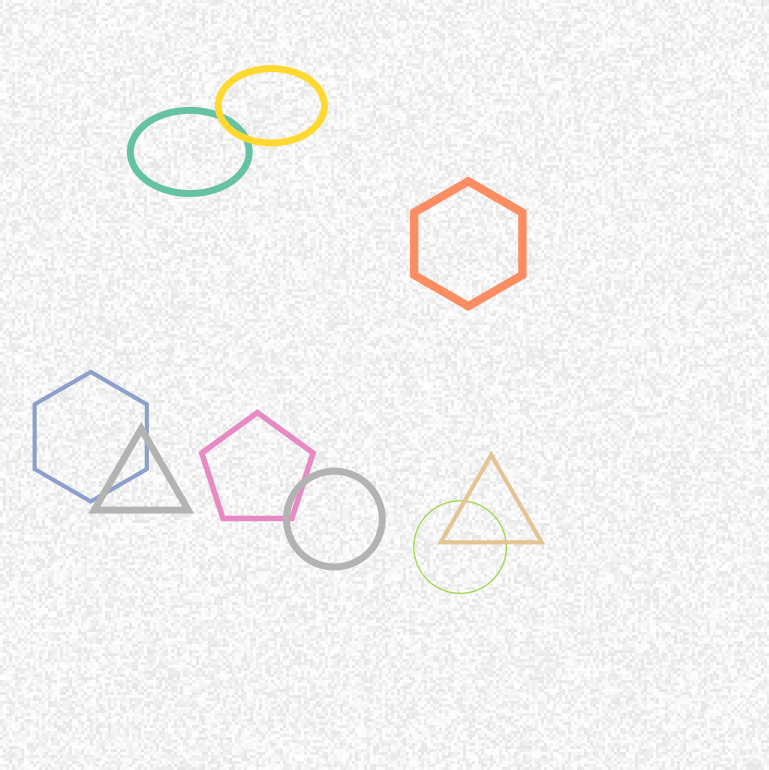[{"shape": "oval", "thickness": 2.5, "radius": 0.39, "center": [0.246, 0.803]}, {"shape": "hexagon", "thickness": 3, "radius": 0.41, "center": [0.608, 0.683]}, {"shape": "hexagon", "thickness": 1.5, "radius": 0.42, "center": [0.118, 0.433]}, {"shape": "pentagon", "thickness": 2, "radius": 0.38, "center": [0.334, 0.388]}, {"shape": "circle", "thickness": 0.5, "radius": 0.3, "center": [0.598, 0.289]}, {"shape": "oval", "thickness": 2.5, "radius": 0.34, "center": [0.352, 0.863]}, {"shape": "triangle", "thickness": 1.5, "radius": 0.38, "center": [0.638, 0.334]}, {"shape": "circle", "thickness": 2.5, "radius": 0.31, "center": [0.434, 0.326]}, {"shape": "triangle", "thickness": 2.5, "radius": 0.35, "center": [0.183, 0.373]}]